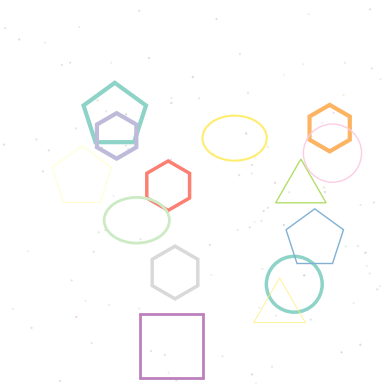[{"shape": "pentagon", "thickness": 3, "radius": 0.43, "center": [0.298, 0.7]}, {"shape": "circle", "thickness": 2.5, "radius": 0.36, "center": [0.764, 0.262]}, {"shape": "pentagon", "thickness": 0.5, "radius": 0.4, "center": [0.213, 0.54]}, {"shape": "hexagon", "thickness": 3, "radius": 0.3, "center": [0.303, 0.647]}, {"shape": "hexagon", "thickness": 2.5, "radius": 0.32, "center": [0.437, 0.518]}, {"shape": "pentagon", "thickness": 1, "radius": 0.39, "center": [0.818, 0.379]}, {"shape": "hexagon", "thickness": 3, "radius": 0.3, "center": [0.856, 0.667]}, {"shape": "triangle", "thickness": 1, "radius": 0.38, "center": [0.781, 0.511]}, {"shape": "circle", "thickness": 1, "radius": 0.38, "center": [0.864, 0.602]}, {"shape": "hexagon", "thickness": 2.5, "radius": 0.34, "center": [0.455, 0.292]}, {"shape": "square", "thickness": 2, "radius": 0.41, "center": [0.445, 0.102]}, {"shape": "oval", "thickness": 2, "radius": 0.42, "center": [0.355, 0.428]}, {"shape": "oval", "thickness": 1.5, "radius": 0.42, "center": [0.609, 0.641]}, {"shape": "triangle", "thickness": 0.5, "radius": 0.39, "center": [0.726, 0.201]}]